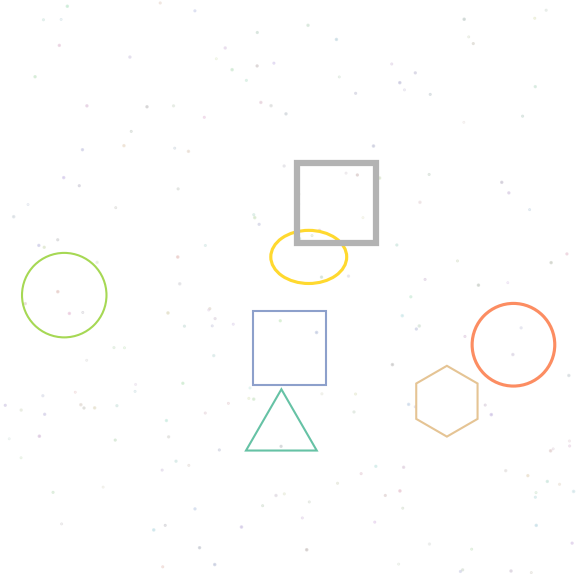[{"shape": "triangle", "thickness": 1, "radius": 0.35, "center": [0.487, 0.254]}, {"shape": "circle", "thickness": 1.5, "radius": 0.36, "center": [0.889, 0.402]}, {"shape": "square", "thickness": 1, "radius": 0.32, "center": [0.501, 0.397]}, {"shape": "circle", "thickness": 1, "radius": 0.37, "center": [0.111, 0.488]}, {"shape": "oval", "thickness": 1.5, "radius": 0.33, "center": [0.535, 0.554]}, {"shape": "hexagon", "thickness": 1, "radius": 0.31, "center": [0.774, 0.304]}, {"shape": "square", "thickness": 3, "radius": 0.35, "center": [0.583, 0.647]}]